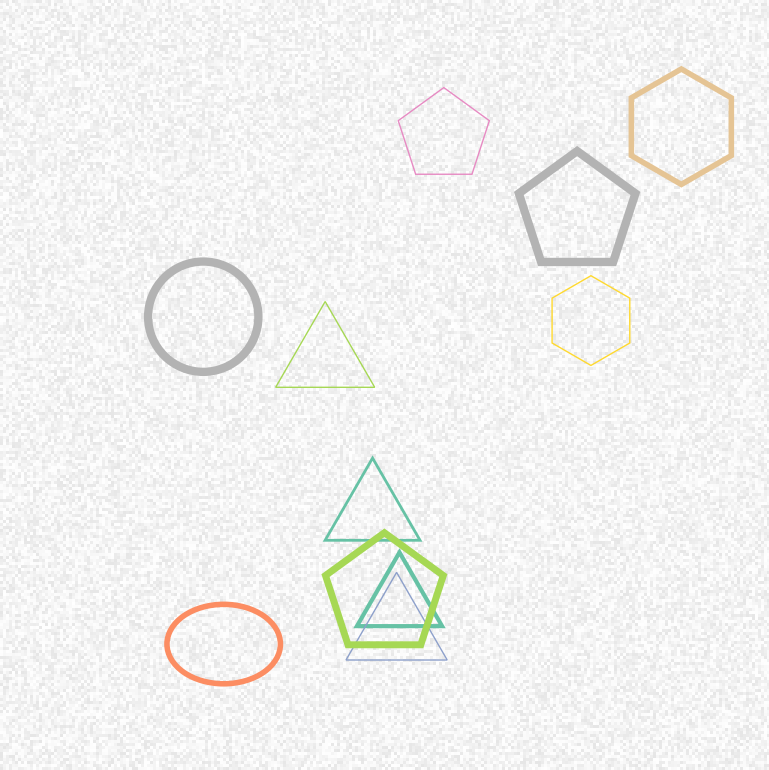[{"shape": "triangle", "thickness": 1.5, "radius": 0.32, "center": [0.519, 0.219]}, {"shape": "triangle", "thickness": 1, "radius": 0.36, "center": [0.484, 0.334]}, {"shape": "oval", "thickness": 2, "radius": 0.37, "center": [0.291, 0.164]}, {"shape": "triangle", "thickness": 0.5, "radius": 0.38, "center": [0.515, 0.181]}, {"shape": "pentagon", "thickness": 0.5, "radius": 0.31, "center": [0.576, 0.824]}, {"shape": "pentagon", "thickness": 2.5, "radius": 0.4, "center": [0.499, 0.228]}, {"shape": "triangle", "thickness": 0.5, "radius": 0.37, "center": [0.422, 0.534]}, {"shape": "hexagon", "thickness": 0.5, "radius": 0.29, "center": [0.767, 0.584]}, {"shape": "hexagon", "thickness": 2, "radius": 0.37, "center": [0.885, 0.835]}, {"shape": "pentagon", "thickness": 3, "radius": 0.4, "center": [0.75, 0.724]}, {"shape": "circle", "thickness": 3, "radius": 0.36, "center": [0.264, 0.589]}]